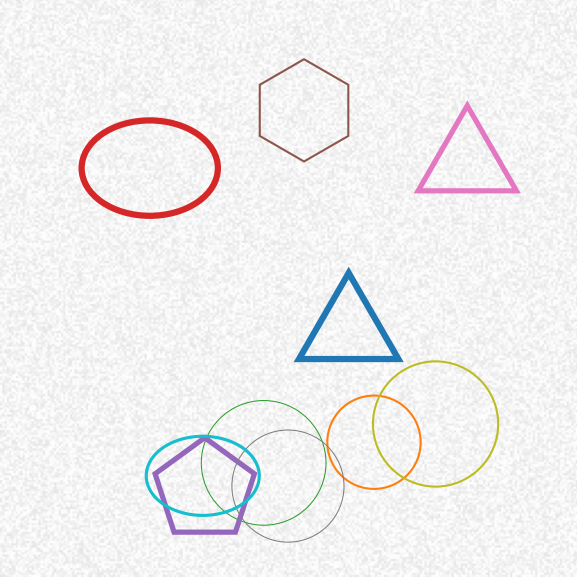[{"shape": "triangle", "thickness": 3, "radius": 0.5, "center": [0.604, 0.427]}, {"shape": "circle", "thickness": 1, "radius": 0.4, "center": [0.648, 0.233]}, {"shape": "circle", "thickness": 0.5, "radius": 0.54, "center": [0.457, 0.198]}, {"shape": "oval", "thickness": 3, "radius": 0.59, "center": [0.259, 0.708]}, {"shape": "pentagon", "thickness": 2.5, "radius": 0.45, "center": [0.355, 0.151]}, {"shape": "hexagon", "thickness": 1, "radius": 0.44, "center": [0.526, 0.808]}, {"shape": "triangle", "thickness": 2.5, "radius": 0.49, "center": [0.809, 0.718]}, {"shape": "circle", "thickness": 0.5, "radius": 0.49, "center": [0.499, 0.157]}, {"shape": "circle", "thickness": 1, "radius": 0.54, "center": [0.754, 0.265]}, {"shape": "oval", "thickness": 1.5, "radius": 0.49, "center": [0.351, 0.175]}]